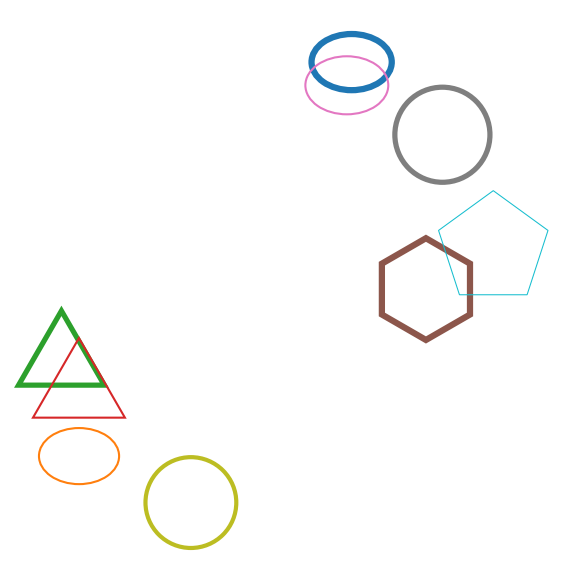[{"shape": "oval", "thickness": 3, "radius": 0.35, "center": [0.609, 0.892]}, {"shape": "oval", "thickness": 1, "radius": 0.35, "center": [0.137, 0.209]}, {"shape": "triangle", "thickness": 2.5, "radius": 0.43, "center": [0.106, 0.375]}, {"shape": "triangle", "thickness": 1, "radius": 0.46, "center": [0.137, 0.322]}, {"shape": "hexagon", "thickness": 3, "radius": 0.44, "center": [0.738, 0.499]}, {"shape": "oval", "thickness": 1, "radius": 0.36, "center": [0.601, 0.851]}, {"shape": "circle", "thickness": 2.5, "radius": 0.41, "center": [0.766, 0.766]}, {"shape": "circle", "thickness": 2, "radius": 0.39, "center": [0.331, 0.129]}, {"shape": "pentagon", "thickness": 0.5, "radius": 0.5, "center": [0.854, 0.569]}]